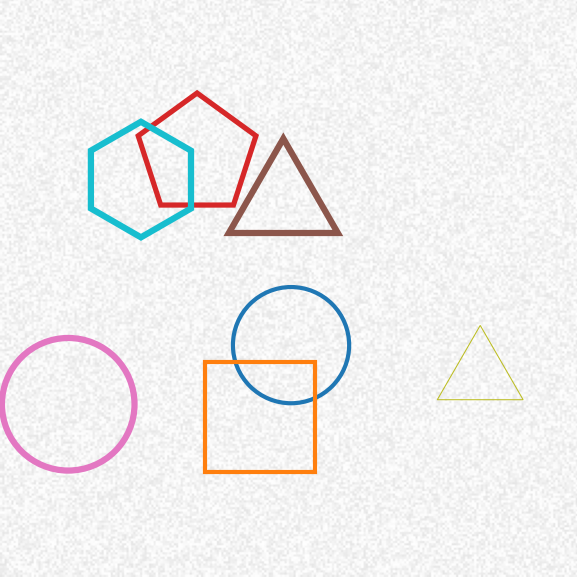[{"shape": "circle", "thickness": 2, "radius": 0.5, "center": [0.504, 0.401]}, {"shape": "square", "thickness": 2, "radius": 0.48, "center": [0.45, 0.277]}, {"shape": "pentagon", "thickness": 2.5, "radius": 0.54, "center": [0.341, 0.731]}, {"shape": "triangle", "thickness": 3, "radius": 0.54, "center": [0.491, 0.65]}, {"shape": "circle", "thickness": 3, "radius": 0.57, "center": [0.118, 0.299]}, {"shape": "triangle", "thickness": 0.5, "radius": 0.43, "center": [0.832, 0.35]}, {"shape": "hexagon", "thickness": 3, "radius": 0.5, "center": [0.244, 0.688]}]